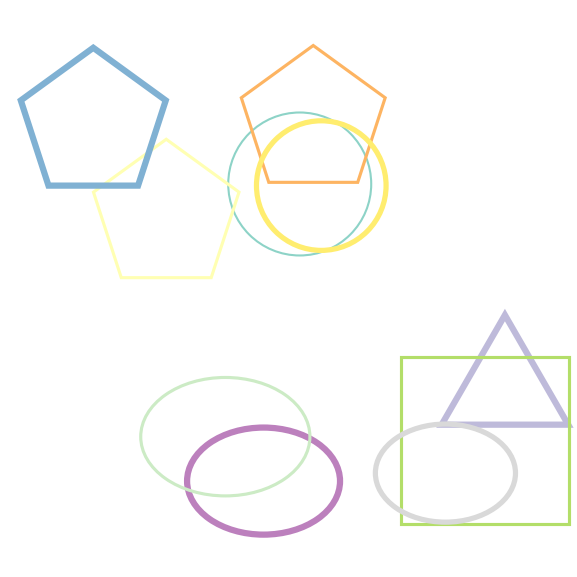[{"shape": "circle", "thickness": 1, "radius": 0.62, "center": [0.519, 0.681]}, {"shape": "pentagon", "thickness": 1.5, "radius": 0.66, "center": [0.288, 0.625]}, {"shape": "triangle", "thickness": 3, "radius": 0.63, "center": [0.874, 0.327]}, {"shape": "pentagon", "thickness": 3, "radius": 0.66, "center": [0.162, 0.784]}, {"shape": "pentagon", "thickness": 1.5, "radius": 0.65, "center": [0.542, 0.789]}, {"shape": "square", "thickness": 1.5, "radius": 0.73, "center": [0.84, 0.237]}, {"shape": "oval", "thickness": 2.5, "radius": 0.61, "center": [0.771, 0.18]}, {"shape": "oval", "thickness": 3, "radius": 0.66, "center": [0.456, 0.166]}, {"shape": "oval", "thickness": 1.5, "radius": 0.73, "center": [0.39, 0.243]}, {"shape": "circle", "thickness": 2.5, "radius": 0.56, "center": [0.556, 0.678]}]